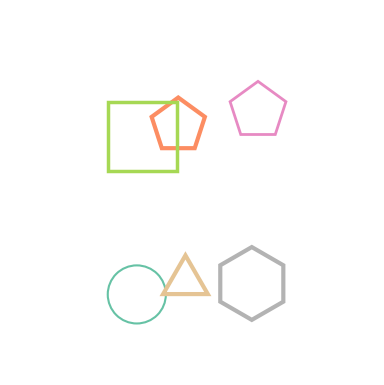[{"shape": "circle", "thickness": 1.5, "radius": 0.38, "center": [0.355, 0.235]}, {"shape": "pentagon", "thickness": 3, "radius": 0.36, "center": [0.463, 0.674]}, {"shape": "pentagon", "thickness": 2, "radius": 0.38, "center": [0.67, 0.712]}, {"shape": "square", "thickness": 2.5, "radius": 0.45, "center": [0.369, 0.646]}, {"shape": "triangle", "thickness": 3, "radius": 0.33, "center": [0.482, 0.27]}, {"shape": "hexagon", "thickness": 3, "radius": 0.47, "center": [0.654, 0.264]}]